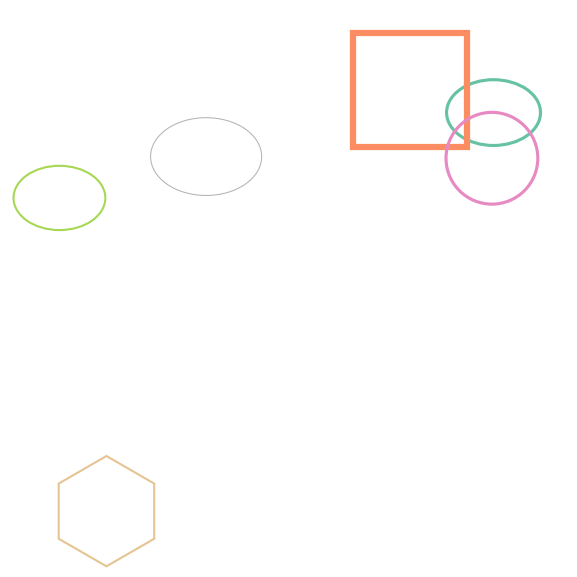[{"shape": "oval", "thickness": 1.5, "radius": 0.41, "center": [0.855, 0.804]}, {"shape": "square", "thickness": 3, "radius": 0.49, "center": [0.71, 0.844]}, {"shape": "circle", "thickness": 1.5, "radius": 0.4, "center": [0.852, 0.725]}, {"shape": "oval", "thickness": 1, "radius": 0.4, "center": [0.103, 0.656]}, {"shape": "hexagon", "thickness": 1, "radius": 0.48, "center": [0.184, 0.114]}, {"shape": "oval", "thickness": 0.5, "radius": 0.48, "center": [0.357, 0.728]}]